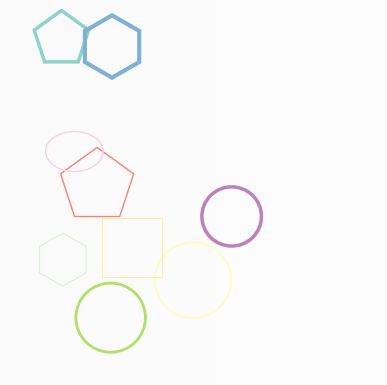[{"shape": "pentagon", "thickness": 2.5, "radius": 0.37, "center": [0.159, 0.899]}, {"shape": "circle", "thickness": 1, "radius": 0.49, "center": [0.498, 0.272]}, {"shape": "pentagon", "thickness": 1, "radius": 0.5, "center": [0.251, 0.518]}, {"shape": "hexagon", "thickness": 3, "radius": 0.4, "center": [0.289, 0.879]}, {"shape": "circle", "thickness": 2, "radius": 0.45, "center": [0.286, 0.175]}, {"shape": "oval", "thickness": 1, "radius": 0.37, "center": [0.192, 0.607]}, {"shape": "circle", "thickness": 2.5, "radius": 0.38, "center": [0.598, 0.438]}, {"shape": "hexagon", "thickness": 0.5, "radius": 0.35, "center": [0.162, 0.326]}, {"shape": "square", "thickness": 0.5, "radius": 0.39, "center": [0.342, 0.357]}]